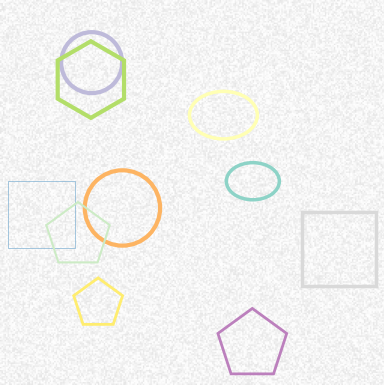[{"shape": "oval", "thickness": 2.5, "radius": 0.34, "center": [0.657, 0.529]}, {"shape": "oval", "thickness": 2.5, "radius": 0.44, "center": [0.58, 0.701]}, {"shape": "circle", "thickness": 3, "radius": 0.4, "center": [0.238, 0.837]}, {"shape": "square", "thickness": 0.5, "radius": 0.44, "center": [0.108, 0.444]}, {"shape": "circle", "thickness": 3, "radius": 0.49, "center": [0.318, 0.46]}, {"shape": "hexagon", "thickness": 3, "radius": 0.5, "center": [0.236, 0.793]}, {"shape": "square", "thickness": 2.5, "radius": 0.48, "center": [0.88, 0.353]}, {"shape": "pentagon", "thickness": 2, "radius": 0.47, "center": [0.655, 0.105]}, {"shape": "pentagon", "thickness": 1.5, "radius": 0.43, "center": [0.203, 0.389]}, {"shape": "pentagon", "thickness": 2, "radius": 0.33, "center": [0.255, 0.211]}]